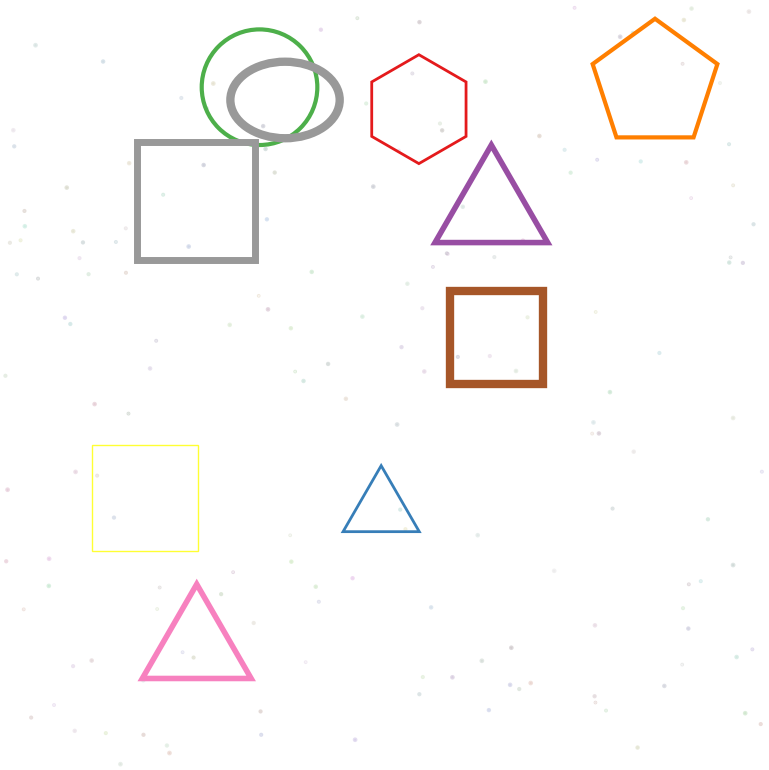[{"shape": "hexagon", "thickness": 1, "radius": 0.35, "center": [0.544, 0.858]}, {"shape": "triangle", "thickness": 1, "radius": 0.29, "center": [0.495, 0.338]}, {"shape": "circle", "thickness": 1.5, "radius": 0.38, "center": [0.337, 0.887]}, {"shape": "triangle", "thickness": 2, "radius": 0.42, "center": [0.638, 0.727]}, {"shape": "pentagon", "thickness": 1.5, "radius": 0.43, "center": [0.851, 0.89]}, {"shape": "square", "thickness": 0.5, "radius": 0.34, "center": [0.189, 0.353]}, {"shape": "square", "thickness": 3, "radius": 0.3, "center": [0.645, 0.562]}, {"shape": "triangle", "thickness": 2, "radius": 0.41, "center": [0.255, 0.16]}, {"shape": "oval", "thickness": 3, "radius": 0.35, "center": [0.37, 0.87]}, {"shape": "square", "thickness": 2.5, "radius": 0.38, "center": [0.255, 0.739]}]